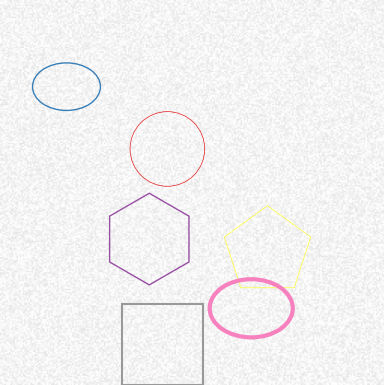[{"shape": "circle", "thickness": 0.5, "radius": 0.48, "center": [0.435, 0.613]}, {"shape": "oval", "thickness": 1, "radius": 0.44, "center": [0.173, 0.775]}, {"shape": "hexagon", "thickness": 1, "radius": 0.59, "center": [0.388, 0.379]}, {"shape": "pentagon", "thickness": 0.5, "radius": 0.59, "center": [0.695, 0.348]}, {"shape": "oval", "thickness": 3, "radius": 0.54, "center": [0.653, 0.199]}, {"shape": "square", "thickness": 1.5, "radius": 0.53, "center": [0.422, 0.105]}]